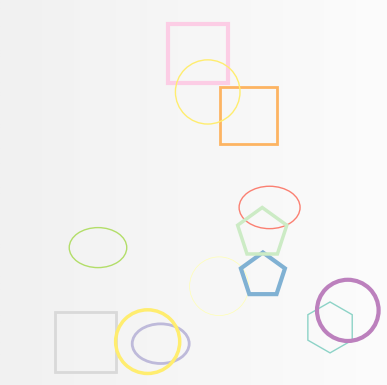[{"shape": "hexagon", "thickness": 1, "radius": 0.33, "center": [0.852, 0.15]}, {"shape": "circle", "thickness": 0.5, "radius": 0.38, "center": [0.566, 0.257]}, {"shape": "oval", "thickness": 2, "radius": 0.37, "center": [0.415, 0.107]}, {"shape": "oval", "thickness": 1, "radius": 0.39, "center": [0.696, 0.461]}, {"shape": "pentagon", "thickness": 3, "radius": 0.3, "center": [0.678, 0.284]}, {"shape": "square", "thickness": 2, "radius": 0.37, "center": [0.641, 0.7]}, {"shape": "oval", "thickness": 1, "radius": 0.37, "center": [0.253, 0.357]}, {"shape": "square", "thickness": 3, "radius": 0.38, "center": [0.511, 0.862]}, {"shape": "square", "thickness": 2, "radius": 0.39, "center": [0.221, 0.111]}, {"shape": "circle", "thickness": 3, "radius": 0.4, "center": [0.898, 0.194]}, {"shape": "pentagon", "thickness": 2.5, "radius": 0.33, "center": [0.677, 0.394]}, {"shape": "circle", "thickness": 2.5, "radius": 0.41, "center": [0.381, 0.113]}, {"shape": "circle", "thickness": 1, "radius": 0.42, "center": [0.536, 0.761]}]